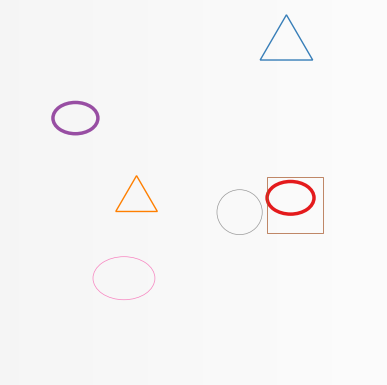[{"shape": "oval", "thickness": 2.5, "radius": 0.3, "center": [0.75, 0.486]}, {"shape": "triangle", "thickness": 1, "radius": 0.39, "center": [0.739, 0.883]}, {"shape": "oval", "thickness": 2.5, "radius": 0.29, "center": [0.195, 0.693]}, {"shape": "triangle", "thickness": 1, "radius": 0.31, "center": [0.352, 0.482]}, {"shape": "square", "thickness": 0.5, "radius": 0.36, "center": [0.761, 0.468]}, {"shape": "oval", "thickness": 0.5, "radius": 0.4, "center": [0.32, 0.277]}, {"shape": "circle", "thickness": 0.5, "radius": 0.29, "center": [0.618, 0.449]}]